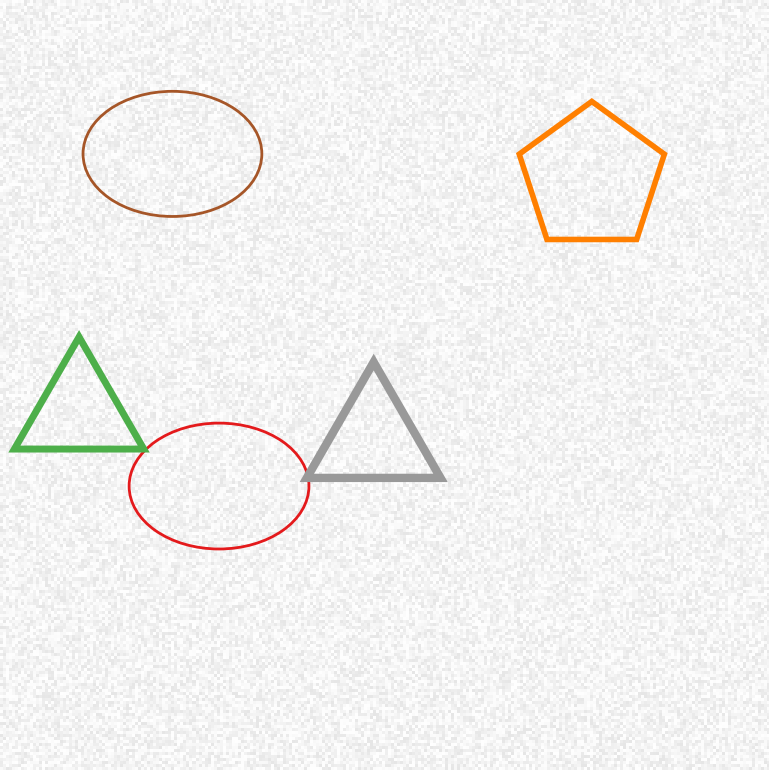[{"shape": "oval", "thickness": 1, "radius": 0.58, "center": [0.284, 0.369]}, {"shape": "triangle", "thickness": 2.5, "radius": 0.49, "center": [0.103, 0.465]}, {"shape": "pentagon", "thickness": 2, "radius": 0.5, "center": [0.769, 0.769]}, {"shape": "oval", "thickness": 1, "radius": 0.58, "center": [0.224, 0.8]}, {"shape": "triangle", "thickness": 3, "radius": 0.5, "center": [0.485, 0.429]}]